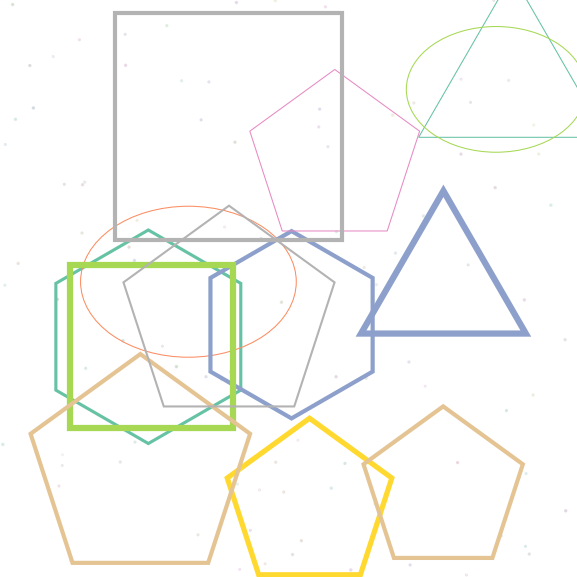[{"shape": "triangle", "thickness": 0.5, "radius": 0.94, "center": [0.887, 0.855]}, {"shape": "hexagon", "thickness": 1.5, "radius": 0.92, "center": [0.257, 0.416]}, {"shape": "oval", "thickness": 0.5, "radius": 0.93, "center": [0.326, 0.511]}, {"shape": "triangle", "thickness": 3, "radius": 0.82, "center": [0.768, 0.504]}, {"shape": "hexagon", "thickness": 2, "radius": 0.81, "center": [0.505, 0.437]}, {"shape": "pentagon", "thickness": 0.5, "radius": 0.77, "center": [0.58, 0.724]}, {"shape": "square", "thickness": 3, "radius": 0.7, "center": [0.263, 0.399]}, {"shape": "oval", "thickness": 0.5, "radius": 0.78, "center": [0.859, 0.844]}, {"shape": "pentagon", "thickness": 2.5, "radius": 0.75, "center": [0.536, 0.125]}, {"shape": "pentagon", "thickness": 2, "radius": 1.0, "center": [0.243, 0.186]}, {"shape": "pentagon", "thickness": 2, "radius": 0.73, "center": [0.767, 0.15]}, {"shape": "square", "thickness": 2, "radius": 0.98, "center": [0.395, 0.78]}, {"shape": "pentagon", "thickness": 1, "radius": 0.96, "center": [0.397, 0.451]}]